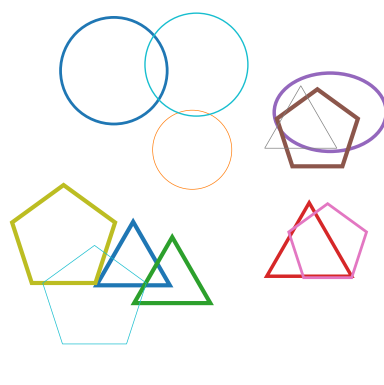[{"shape": "triangle", "thickness": 3, "radius": 0.55, "center": [0.346, 0.314]}, {"shape": "circle", "thickness": 2, "radius": 0.69, "center": [0.296, 0.816]}, {"shape": "circle", "thickness": 0.5, "radius": 0.51, "center": [0.499, 0.611]}, {"shape": "triangle", "thickness": 3, "radius": 0.57, "center": [0.447, 0.27]}, {"shape": "triangle", "thickness": 2.5, "radius": 0.64, "center": [0.803, 0.346]}, {"shape": "oval", "thickness": 2.5, "radius": 0.73, "center": [0.858, 0.708]}, {"shape": "pentagon", "thickness": 3, "radius": 0.55, "center": [0.824, 0.657]}, {"shape": "pentagon", "thickness": 2, "radius": 0.53, "center": [0.851, 0.365]}, {"shape": "triangle", "thickness": 0.5, "radius": 0.54, "center": [0.781, 0.669]}, {"shape": "pentagon", "thickness": 3, "radius": 0.7, "center": [0.165, 0.379]}, {"shape": "circle", "thickness": 1, "radius": 0.67, "center": [0.51, 0.832]}, {"shape": "pentagon", "thickness": 0.5, "radius": 0.71, "center": [0.245, 0.221]}]